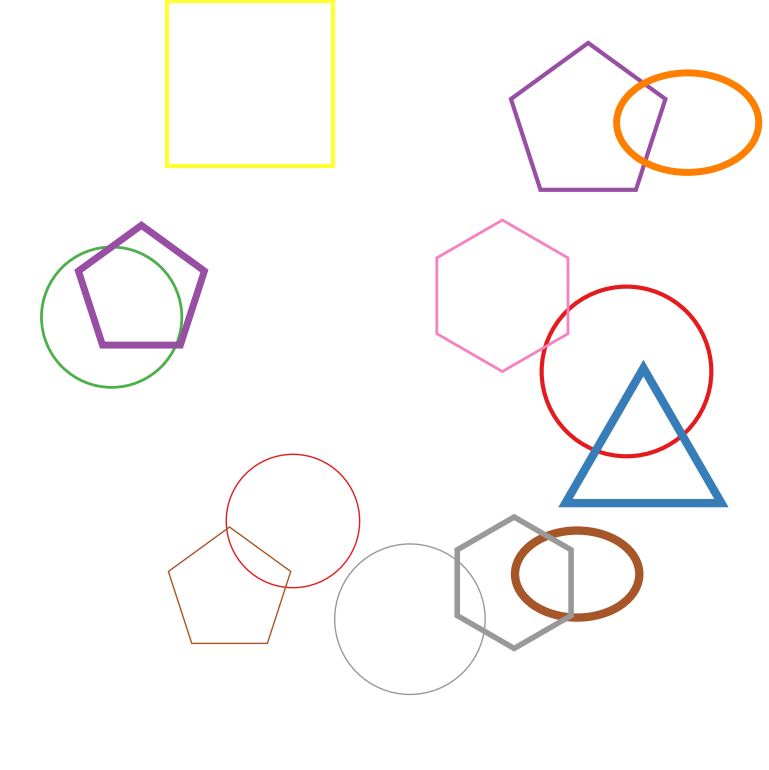[{"shape": "circle", "thickness": 0.5, "radius": 0.43, "center": [0.38, 0.323]}, {"shape": "circle", "thickness": 1.5, "radius": 0.55, "center": [0.814, 0.518]}, {"shape": "triangle", "thickness": 3, "radius": 0.58, "center": [0.836, 0.405]}, {"shape": "circle", "thickness": 1, "radius": 0.46, "center": [0.145, 0.588]}, {"shape": "pentagon", "thickness": 1.5, "radius": 0.53, "center": [0.764, 0.839]}, {"shape": "pentagon", "thickness": 2.5, "radius": 0.43, "center": [0.184, 0.621]}, {"shape": "oval", "thickness": 2.5, "radius": 0.46, "center": [0.893, 0.841]}, {"shape": "square", "thickness": 1.5, "radius": 0.54, "center": [0.325, 0.892]}, {"shape": "pentagon", "thickness": 0.5, "radius": 0.42, "center": [0.298, 0.232]}, {"shape": "oval", "thickness": 3, "radius": 0.4, "center": [0.75, 0.254]}, {"shape": "hexagon", "thickness": 1, "radius": 0.49, "center": [0.652, 0.616]}, {"shape": "circle", "thickness": 0.5, "radius": 0.49, "center": [0.532, 0.196]}, {"shape": "hexagon", "thickness": 2, "radius": 0.43, "center": [0.668, 0.243]}]